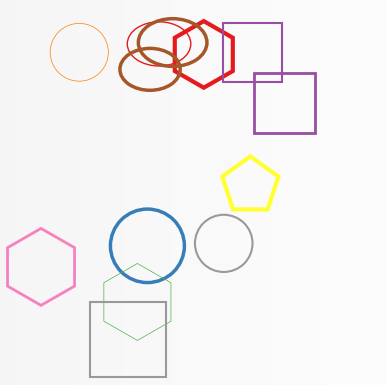[{"shape": "hexagon", "thickness": 3, "radius": 0.43, "center": [0.526, 0.859]}, {"shape": "oval", "thickness": 1, "radius": 0.41, "center": [0.41, 0.886]}, {"shape": "circle", "thickness": 2.5, "radius": 0.48, "center": [0.38, 0.361]}, {"shape": "hexagon", "thickness": 0.5, "radius": 0.5, "center": [0.355, 0.216]}, {"shape": "square", "thickness": 2, "radius": 0.39, "center": [0.734, 0.732]}, {"shape": "square", "thickness": 1.5, "radius": 0.38, "center": [0.652, 0.864]}, {"shape": "circle", "thickness": 0.5, "radius": 0.38, "center": [0.205, 0.864]}, {"shape": "pentagon", "thickness": 3, "radius": 0.38, "center": [0.646, 0.518]}, {"shape": "oval", "thickness": 2.5, "radius": 0.44, "center": [0.446, 0.89]}, {"shape": "oval", "thickness": 2.5, "radius": 0.39, "center": [0.387, 0.82]}, {"shape": "hexagon", "thickness": 2, "radius": 0.5, "center": [0.106, 0.307]}, {"shape": "square", "thickness": 1.5, "radius": 0.49, "center": [0.331, 0.118]}, {"shape": "circle", "thickness": 1.5, "radius": 0.37, "center": [0.577, 0.368]}]